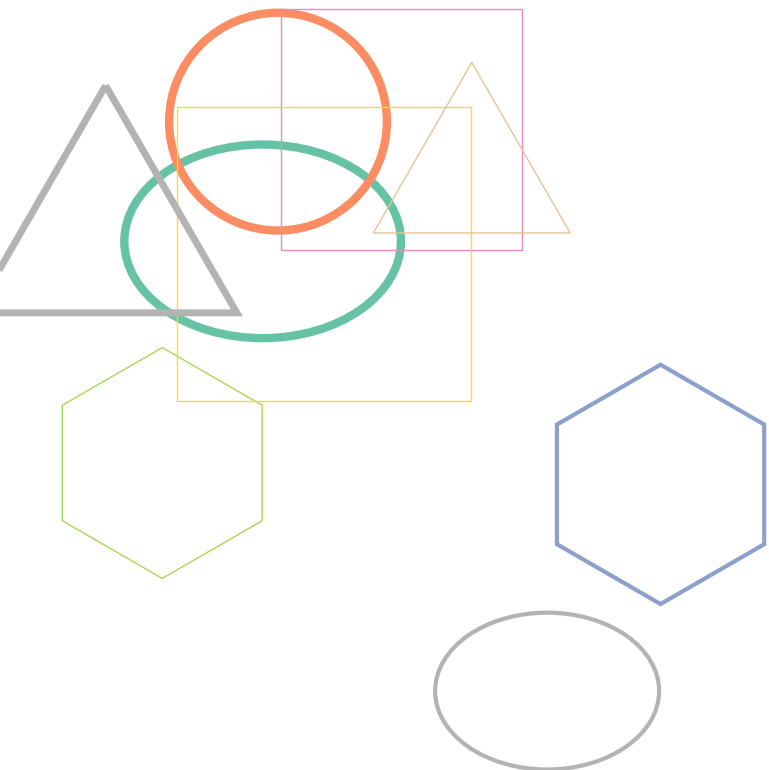[{"shape": "oval", "thickness": 3, "radius": 0.9, "center": [0.341, 0.687]}, {"shape": "circle", "thickness": 3, "radius": 0.71, "center": [0.361, 0.842]}, {"shape": "hexagon", "thickness": 1.5, "radius": 0.78, "center": [0.858, 0.371]}, {"shape": "square", "thickness": 0.5, "radius": 0.78, "center": [0.521, 0.832]}, {"shape": "hexagon", "thickness": 0.5, "radius": 0.75, "center": [0.211, 0.399]}, {"shape": "square", "thickness": 0.5, "radius": 0.95, "center": [0.421, 0.67]}, {"shape": "triangle", "thickness": 0.5, "radius": 0.74, "center": [0.613, 0.771]}, {"shape": "triangle", "thickness": 2.5, "radius": 0.98, "center": [0.137, 0.692]}, {"shape": "oval", "thickness": 1.5, "radius": 0.73, "center": [0.711, 0.102]}]